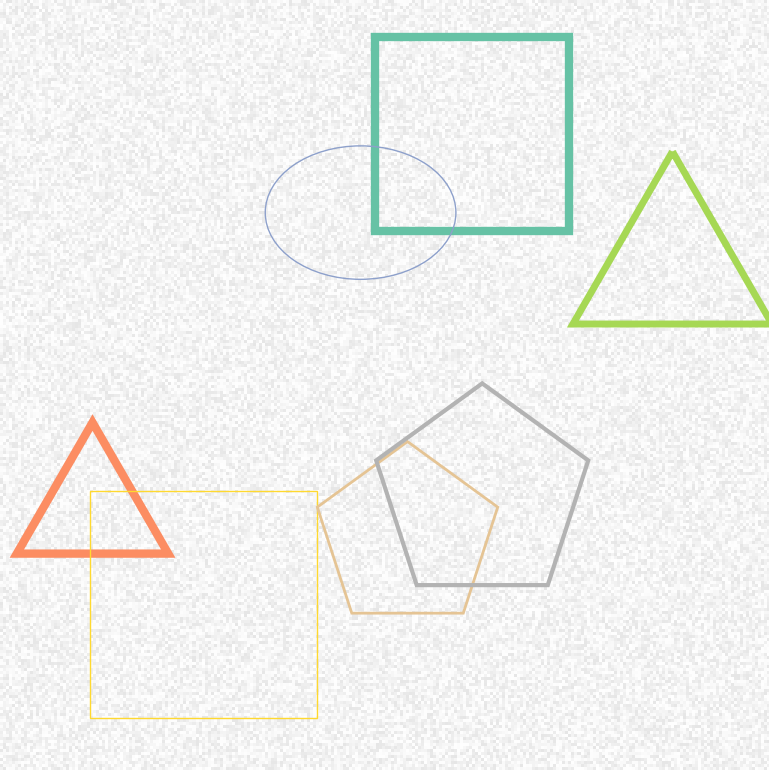[{"shape": "square", "thickness": 3, "radius": 0.63, "center": [0.613, 0.826]}, {"shape": "triangle", "thickness": 3, "radius": 0.57, "center": [0.12, 0.338]}, {"shape": "oval", "thickness": 0.5, "radius": 0.62, "center": [0.468, 0.724]}, {"shape": "triangle", "thickness": 2.5, "radius": 0.75, "center": [0.873, 0.654]}, {"shape": "square", "thickness": 0.5, "radius": 0.74, "center": [0.264, 0.215]}, {"shape": "pentagon", "thickness": 1, "radius": 0.62, "center": [0.529, 0.303]}, {"shape": "pentagon", "thickness": 1.5, "radius": 0.72, "center": [0.626, 0.357]}]